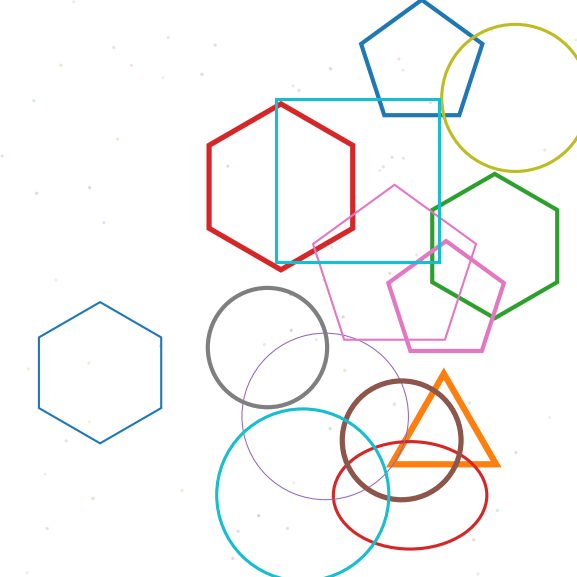[{"shape": "hexagon", "thickness": 1, "radius": 0.61, "center": [0.173, 0.354]}, {"shape": "pentagon", "thickness": 2, "radius": 0.55, "center": [0.73, 0.889]}, {"shape": "triangle", "thickness": 3, "radius": 0.52, "center": [0.769, 0.247]}, {"shape": "hexagon", "thickness": 2, "radius": 0.62, "center": [0.857, 0.573]}, {"shape": "oval", "thickness": 1.5, "radius": 0.66, "center": [0.71, 0.141]}, {"shape": "hexagon", "thickness": 2.5, "radius": 0.72, "center": [0.486, 0.676]}, {"shape": "circle", "thickness": 0.5, "radius": 0.72, "center": [0.563, 0.278]}, {"shape": "circle", "thickness": 2.5, "radius": 0.51, "center": [0.696, 0.237]}, {"shape": "pentagon", "thickness": 1, "radius": 0.74, "center": [0.683, 0.531]}, {"shape": "pentagon", "thickness": 2, "radius": 0.53, "center": [0.772, 0.477]}, {"shape": "circle", "thickness": 2, "radius": 0.52, "center": [0.463, 0.397]}, {"shape": "circle", "thickness": 1.5, "radius": 0.64, "center": [0.892, 0.83]}, {"shape": "circle", "thickness": 1.5, "radius": 0.75, "center": [0.524, 0.142]}, {"shape": "square", "thickness": 1.5, "radius": 0.71, "center": [0.619, 0.687]}]